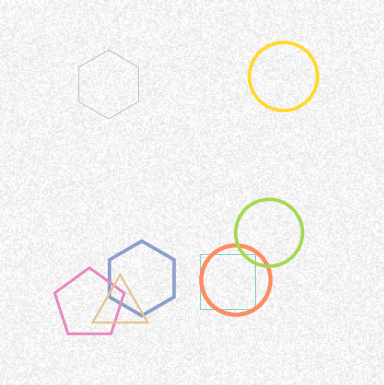[{"shape": "square", "thickness": 0.5, "radius": 0.36, "center": [0.59, 0.269]}, {"shape": "circle", "thickness": 3, "radius": 0.45, "center": [0.613, 0.273]}, {"shape": "hexagon", "thickness": 2.5, "radius": 0.48, "center": [0.368, 0.277]}, {"shape": "pentagon", "thickness": 2, "radius": 0.47, "center": [0.232, 0.21]}, {"shape": "circle", "thickness": 2.5, "radius": 0.43, "center": [0.699, 0.395]}, {"shape": "circle", "thickness": 2.5, "radius": 0.44, "center": [0.736, 0.801]}, {"shape": "triangle", "thickness": 1.5, "radius": 0.41, "center": [0.312, 0.204]}, {"shape": "hexagon", "thickness": 0.5, "radius": 0.45, "center": [0.282, 0.781]}]